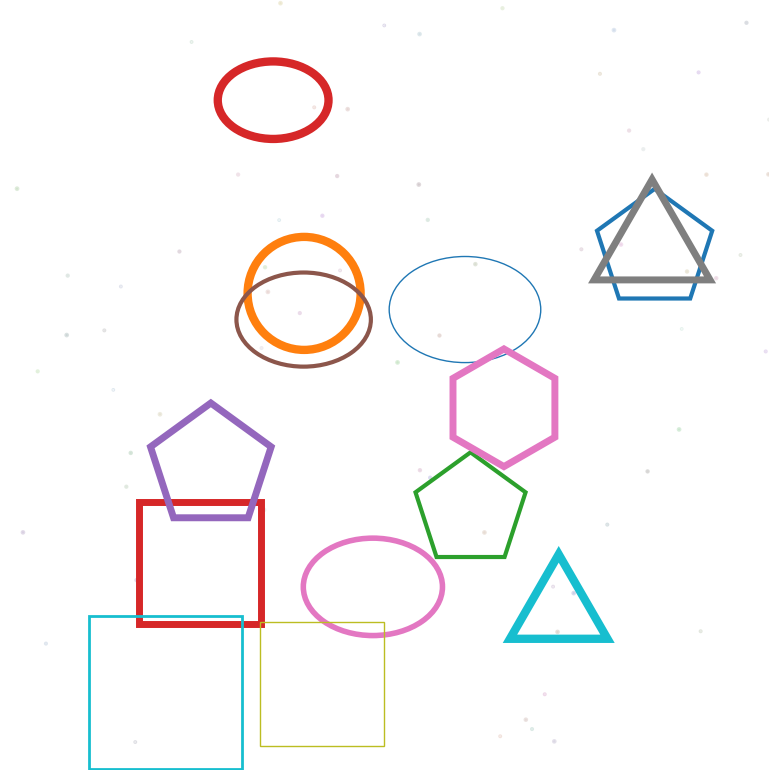[{"shape": "pentagon", "thickness": 1.5, "radius": 0.39, "center": [0.85, 0.676]}, {"shape": "oval", "thickness": 0.5, "radius": 0.49, "center": [0.604, 0.598]}, {"shape": "circle", "thickness": 3, "radius": 0.37, "center": [0.395, 0.619]}, {"shape": "pentagon", "thickness": 1.5, "radius": 0.38, "center": [0.611, 0.337]}, {"shape": "square", "thickness": 2.5, "radius": 0.4, "center": [0.26, 0.269]}, {"shape": "oval", "thickness": 3, "radius": 0.36, "center": [0.355, 0.87]}, {"shape": "pentagon", "thickness": 2.5, "radius": 0.41, "center": [0.274, 0.394]}, {"shape": "oval", "thickness": 1.5, "radius": 0.44, "center": [0.394, 0.585]}, {"shape": "hexagon", "thickness": 2.5, "radius": 0.38, "center": [0.654, 0.47]}, {"shape": "oval", "thickness": 2, "radius": 0.45, "center": [0.484, 0.238]}, {"shape": "triangle", "thickness": 2.5, "radius": 0.43, "center": [0.847, 0.68]}, {"shape": "square", "thickness": 0.5, "radius": 0.4, "center": [0.418, 0.112]}, {"shape": "triangle", "thickness": 3, "radius": 0.37, "center": [0.726, 0.207]}, {"shape": "square", "thickness": 1, "radius": 0.5, "center": [0.215, 0.101]}]